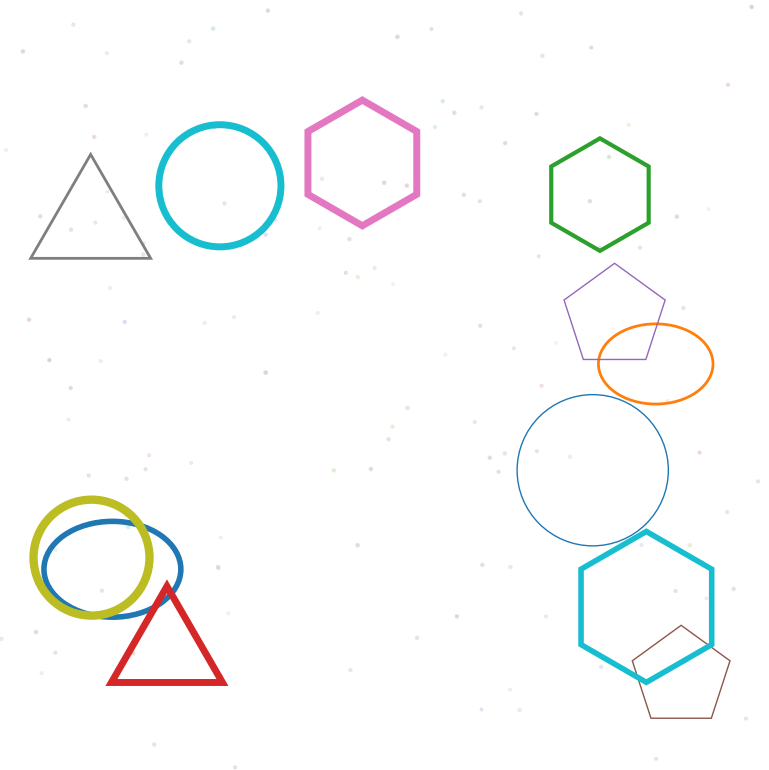[{"shape": "oval", "thickness": 2, "radius": 0.44, "center": [0.146, 0.261]}, {"shape": "circle", "thickness": 0.5, "radius": 0.49, "center": [0.77, 0.389]}, {"shape": "oval", "thickness": 1, "radius": 0.37, "center": [0.852, 0.527]}, {"shape": "hexagon", "thickness": 1.5, "radius": 0.37, "center": [0.779, 0.747]}, {"shape": "triangle", "thickness": 2.5, "radius": 0.42, "center": [0.217, 0.155]}, {"shape": "pentagon", "thickness": 0.5, "radius": 0.35, "center": [0.798, 0.589]}, {"shape": "pentagon", "thickness": 0.5, "radius": 0.33, "center": [0.885, 0.121]}, {"shape": "hexagon", "thickness": 2.5, "radius": 0.41, "center": [0.471, 0.788]}, {"shape": "triangle", "thickness": 1, "radius": 0.45, "center": [0.118, 0.709]}, {"shape": "circle", "thickness": 3, "radius": 0.38, "center": [0.119, 0.276]}, {"shape": "hexagon", "thickness": 2, "radius": 0.49, "center": [0.839, 0.212]}, {"shape": "circle", "thickness": 2.5, "radius": 0.4, "center": [0.286, 0.759]}]